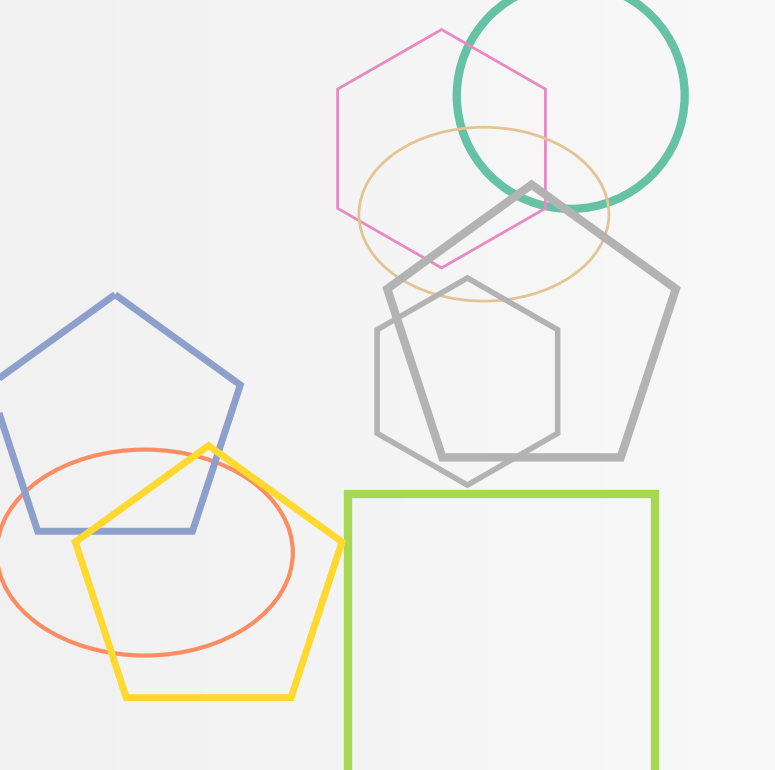[{"shape": "circle", "thickness": 3, "radius": 0.74, "center": [0.736, 0.876]}, {"shape": "oval", "thickness": 1.5, "radius": 0.96, "center": [0.187, 0.282]}, {"shape": "pentagon", "thickness": 2.5, "radius": 0.85, "center": [0.148, 0.448]}, {"shape": "hexagon", "thickness": 1, "radius": 0.77, "center": [0.57, 0.807]}, {"shape": "square", "thickness": 3, "radius": 0.99, "center": [0.647, 0.161]}, {"shape": "pentagon", "thickness": 2.5, "radius": 0.9, "center": [0.269, 0.24]}, {"shape": "oval", "thickness": 1, "radius": 0.81, "center": [0.624, 0.722]}, {"shape": "hexagon", "thickness": 2, "radius": 0.67, "center": [0.603, 0.505]}, {"shape": "pentagon", "thickness": 3, "radius": 0.98, "center": [0.686, 0.564]}]